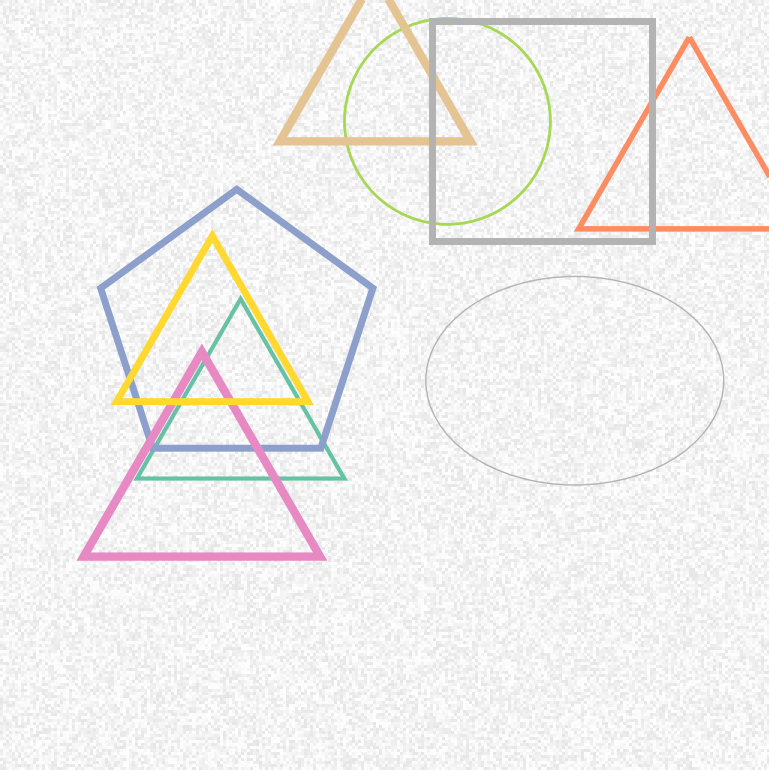[{"shape": "triangle", "thickness": 1.5, "radius": 0.78, "center": [0.312, 0.456]}, {"shape": "triangle", "thickness": 2, "radius": 0.83, "center": [0.895, 0.786]}, {"shape": "pentagon", "thickness": 2.5, "radius": 0.93, "center": [0.307, 0.568]}, {"shape": "triangle", "thickness": 3, "radius": 0.89, "center": [0.262, 0.366]}, {"shape": "circle", "thickness": 1, "radius": 0.67, "center": [0.581, 0.842]}, {"shape": "triangle", "thickness": 2.5, "radius": 0.72, "center": [0.276, 0.55]}, {"shape": "triangle", "thickness": 3, "radius": 0.71, "center": [0.487, 0.888]}, {"shape": "square", "thickness": 2.5, "radius": 0.71, "center": [0.704, 0.829]}, {"shape": "oval", "thickness": 0.5, "radius": 0.97, "center": [0.746, 0.506]}]